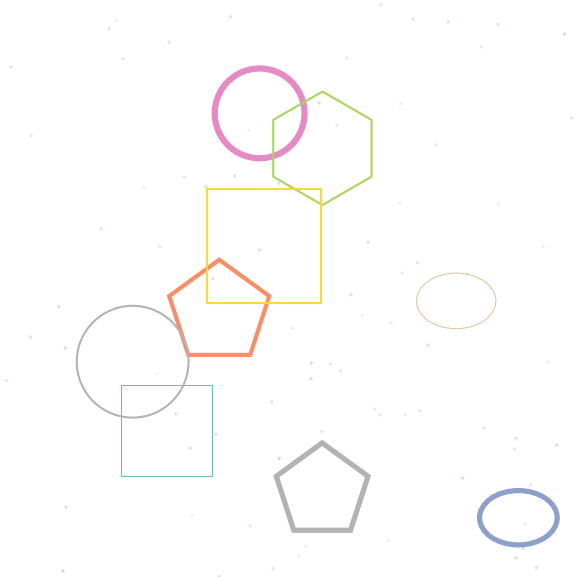[{"shape": "square", "thickness": 0.5, "radius": 0.39, "center": [0.288, 0.254]}, {"shape": "pentagon", "thickness": 2, "radius": 0.46, "center": [0.38, 0.458]}, {"shape": "oval", "thickness": 2.5, "radius": 0.34, "center": [0.898, 0.103]}, {"shape": "circle", "thickness": 3, "radius": 0.39, "center": [0.45, 0.803]}, {"shape": "hexagon", "thickness": 1, "radius": 0.49, "center": [0.558, 0.742]}, {"shape": "square", "thickness": 1, "radius": 0.49, "center": [0.457, 0.573]}, {"shape": "oval", "thickness": 0.5, "radius": 0.34, "center": [0.79, 0.478]}, {"shape": "circle", "thickness": 1, "radius": 0.48, "center": [0.23, 0.373]}, {"shape": "pentagon", "thickness": 2.5, "radius": 0.42, "center": [0.558, 0.149]}]